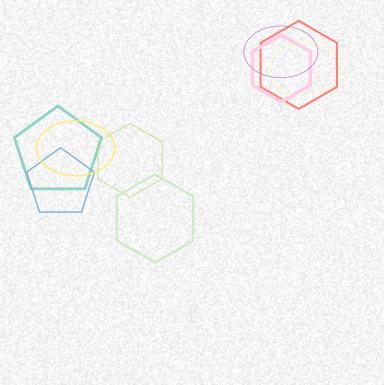[{"shape": "pentagon", "thickness": 2, "radius": 0.59, "center": [0.151, 0.606]}, {"shape": "oval", "thickness": 0.5, "radius": 0.47, "center": [0.794, 0.82]}, {"shape": "hexagon", "thickness": 1.5, "radius": 0.57, "center": [0.776, 0.831]}, {"shape": "pentagon", "thickness": 1, "radius": 0.46, "center": [0.157, 0.524]}, {"shape": "hexagon", "thickness": 0.5, "radius": 0.48, "center": [0.338, 0.583]}, {"shape": "hexagon", "thickness": 2.5, "radius": 0.43, "center": [0.731, 0.822]}, {"shape": "oval", "thickness": 0.5, "radius": 0.48, "center": [0.729, 0.865]}, {"shape": "hexagon", "thickness": 1.5, "radius": 0.57, "center": [0.402, 0.433]}, {"shape": "oval", "thickness": 1, "radius": 0.51, "center": [0.196, 0.615]}]